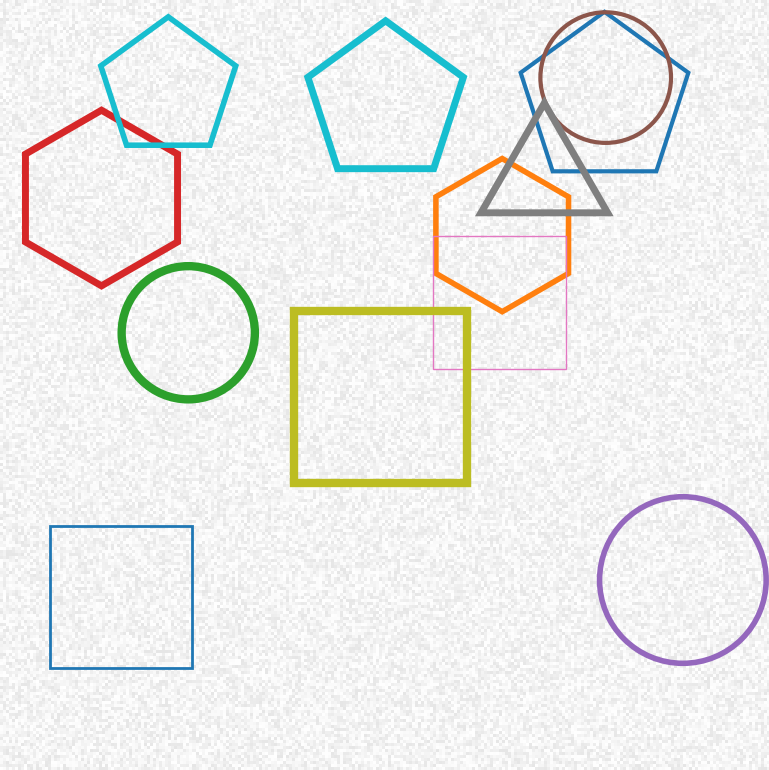[{"shape": "pentagon", "thickness": 1.5, "radius": 0.57, "center": [0.785, 0.87]}, {"shape": "square", "thickness": 1, "radius": 0.46, "center": [0.158, 0.225]}, {"shape": "hexagon", "thickness": 2, "radius": 0.5, "center": [0.652, 0.695]}, {"shape": "circle", "thickness": 3, "radius": 0.43, "center": [0.245, 0.568]}, {"shape": "hexagon", "thickness": 2.5, "radius": 0.57, "center": [0.132, 0.743]}, {"shape": "circle", "thickness": 2, "radius": 0.54, "center": [0.887, 0.247]}, {"shape": "circle", "thickness": 1.5, "radius": 0.42, "center": [0.787, 0.899]}, {"shape": "square", "thickness": 0.5, "radius": 0.43, "center": [0.649, 0.607]}, {"shape": "triangle", "thickness": 2.5, "radius": 0.47, "center": [0.707, 0.771]}, {"shape": "square", "thickness": 3, "radius": 0.56, "center": [0.494, 0.485]}, {"shape": "pentagon", "thickness": 2, "radius": 0.46, "center": [0.219, 0.886]}, {"shape": "pentagon", "thickness": 2.5, "radius": 0.53, "center": [0.501, 0.867]}]